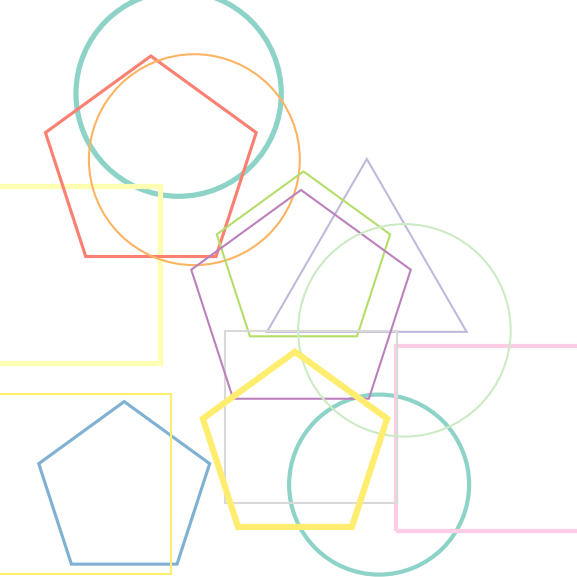[{"shape": "circle", "thickness": 2, "radius": 0.78, "center": [0.656, 0.16]}, {"shape": "circle", "thickness": 2.5, "radius": 0.89, "center": [0.309, 0.837]}, {"shape": "square", "thickness": 2.5, "radius": 0.77, "center": [0.123, 0.524]}, {"shape": "triangle", "thickness": 1, "radius": 1.0, "center": [0.635, 0.524]}, {"shape": "pentagon", "thickness": 1.5, "radius": 0.96, "center": [0.261, 0.71]}, {"shape": "pentagon", "thickness": 1.5, "radius": 0.78, "center": [0.215, 0.148]}, {"shape": "circle", "thickness": 1, "radius": 0.91, "center": [0.337, 0.723]}, {"shape": "pentagon", "thickness": 1, "radius": 0.79, "center": [0.525, 0.544]}, {"shape": "square", "thickness": 2, "radius": 0.8, "center": [0.845, 0.24]}, {"shape": "square", "thickness": 1, "radius": 0.74, "center": [0.538, 0.278]}, {"shape": "pentagon", "thickness": 1, "radius": 1.0, "center": [0.521, 0.47]}, {"shape": "circle", "thickness": 1, "radius": 0.92, "center": [0.7, 0.427]}, {"shape": "square", "thickness": 1, "radius": 0.78, "center": [0.141, 0.161]}, {"shape": "pentagon", "thickness": 3, "radius": 0.84, "center": [0.511, 0.222]}]